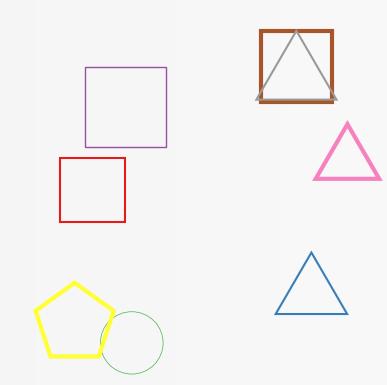[{"shape": "square", "thickness": 1.5, "radius": 0.42, "center": [0.239, 0.506]}, {"shape": "triangle", "thickness": 1.5, "radius": 0.53, "center": [0.804, 0.238]}, {"shape": "circle", "thickness": 0.5, "radius": 0.4, "center": [0.34, 0.109]}, {"shape": "square", "thickness": 1, "radius": 0.52, "center": [0.325, 0.722]}, {"shape": "pentagon", "thickness": 3, "radius": 0.53, "center": [0.193, 0.16]}, {"shape": "square", "thickness": 3, "radius": 0.46, "center": [0.765, 0.827]}, {"shape": "triangle", "thickness": 3, "radius": 0.47, "center": [0.897, 0.583]}, {"shape": "triangle", "thickness": 1.5, "radius": 0.6, "center": [0.765, 0.801]}]